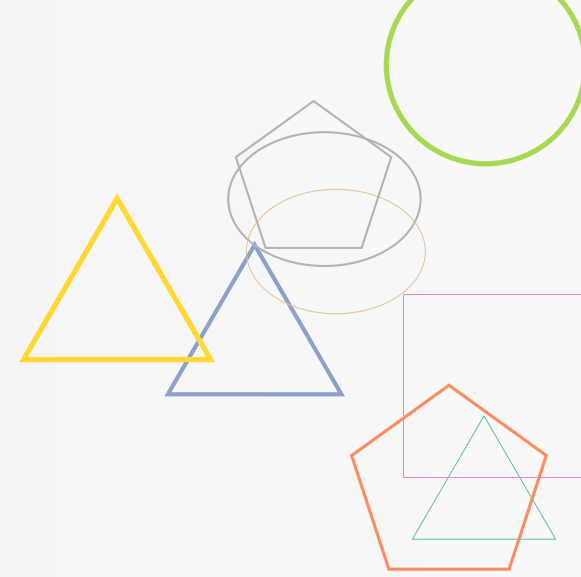[{"shape": "triangle", "thickness": 0.5, "radius": 0.71, "center": [0.833, 0.137]}, {"shape": "pentagon", "thickness": 1.5, "radius": 0.88, "center": [0.772, 0.156]}, {"shape": "triangle", "thickness": 2, "radius": 0.86, "center": [0.438, 0.403]}, {"shape": "square", "thickness": 0.5, "radius": 0.79, "center": [0.851, 0.332]}, {"shape": "circle", "thickness": 2.5, "radius": 0.86, "center": [0.836, 0.887]}, {"shape": "triangle", "thickness": 2.5, "radius": 0.93, "center": [0.201, 0.469]}, {"shape": "oval", "thickness": 0.5, "radius": 0.77, "center": [0.578, 0.564]}, {"shape": "pentagon", "thickness": 1, "radius": 0.7, "center": [0.539, 0.684]}, {"shape": "oval", "thickness": 1, "radius": 0.83, "center": [0.558, 0.654]}]